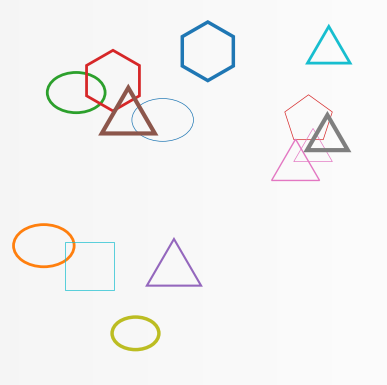[{"shape": "hexagon", "thickness": 2.5, "radius": 0.38, "center": [0.536, 0.867]}, {"shape": "oval", "thickness": 0.5, "radius": 0.4, "center": [0.42, 0.689]}, {"shape": "oval", "thickness": 2, "radius": 0.39, "center": [0.113, 0.362]}, {"shape": "oval", "thickness": 2, "radius": 0.37, "center": [0.197, 0.76]}, {"shape": "pentagon", "thickness": 0.5, "radius": 0.32, "center": [0.796, 0.689]}, {"shape": "hexagon", "thickness": 2, "radius": 0.39, "center": [0.292, 0.791]}, {"shape": "triangle", "thickness": 1.5, "radius": 0.4, "center": [0.449, 0.298]}, {"shape": "triangle", "thickness": 3, "radius": 0.4, "center": [0.331, 0.693]}, {"shape": "triangle", "thickness": 0.5, "radius": 0.29, "center": [0.808, 0.609]}, {"shape": "triangle", "thickness": 1, "radius": 0.36, "center": [0.763, 0.567]}, {"shape": "triangle", "thickness": 3, "radius": 0.3, "center": [0.845, 0.64]}, {"shape": "oval", "thickness": 2.5, "radius": 0.3, "center": [0.35, 0.134]}, {"shape": "triangle", "thickness": 2, "radius": 0.32, "center": [0.849, 0.868]}, {"shape": "square", "thickness": 0.5, "radius": 0.31, "center": [0.23, 0.31]}]